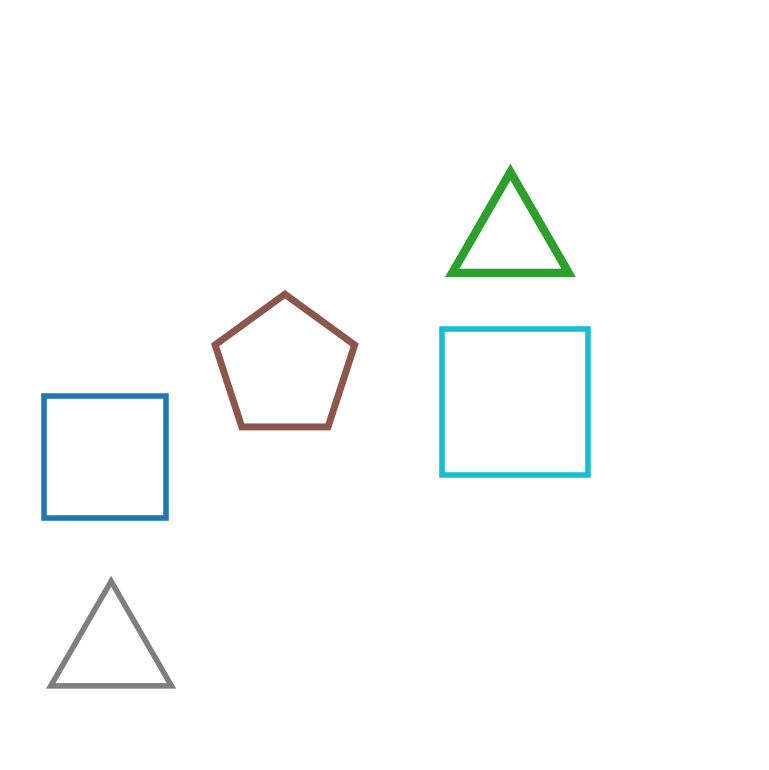[{"shape": "square", "thickness": 2, "radius": 0.4, "center": [0.136, 0.407]}, {"shape": "triangle", "thickness": 3, "radius": 0.44, "center": [0.663, 0.689]}, {"shape": "pentagon", "thickness": 2.5, "radius": 0.48, "center": [0.37, 0.523]}, {"shape": "triangle", "thickness": 2, "radius": 0.45, "center": [0.144, 0.155]}, {"shape": "square", "thickness": 2, "radius": 0.48, "center": [0.668, 0.478]}]